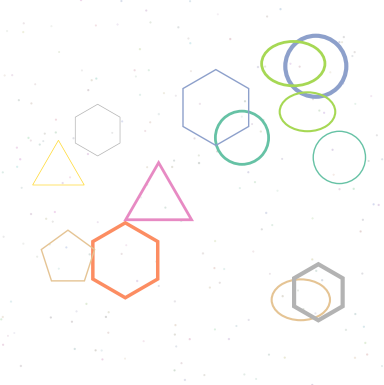[{"shape": "circle", "thickness": 1, "radius": 0.34, "center": [0.881, 0.591]}, {"shape": "circle", "thickness": 2, "radius": 0.35, "center": [0.629, 0.642]}, {"shape": "hexagon", "thickness": 2.5, "radius": 0.49, "center": [0.325, 0.324]}, {"shape": "hexagon", "thickness": 1, "radius": 0.49, "center": [0.561, 0.721]}, {"shape": "circle", "thickness": 3, "radius": 0.4, "center": [0.82, 0.828]}, {"shape": "triangle", "thickness": 2, "radius": 0.49, "center": [0.412, 0.479]}, {"shape": "oval", "thickness": 1.5, "radius": 0.36, "center": [0.799, 0.71]}, {"shape": "oval", "thickness": 2, "radius": 0.41, "center": [0.762, 0.835]}, {"shape": "triangle", "thickness": 0.5, "radius": 0.39, "center": [0.152, 0.558]}, {"shape": "pentagon", "thickness": 1, "radius": 0.36, "center": [0.177, 0.329]}, {"shape": "oval", "thickness": 1.5, "radius": 0.38, "center": [0.781, 0.221]}, {"shape": "hexagon", "thickness": 0.5, "radius": 0.34, "center": [0.254, 0.662]}, {"shape": "hexagon", "thickness": 3, "radius": 0.36, "center": [0.827, 0.241]}]